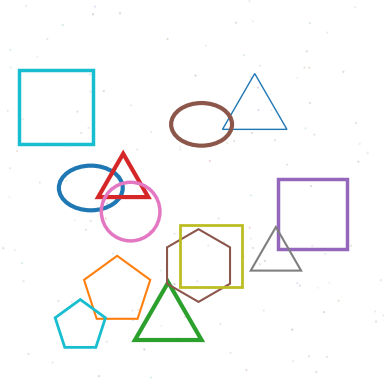[{"shape": "triangle", "thickness": 1, "radius": 0.48, "center": [0.662, 0.712]}, {"shape": "oval", "thickness": 3, "radius": 0.41, "center": [0.236, 0.512]}, {"shape": "pentagon", "thickness": 1.5, "radius": 0.45, "center": [0.304, 0.245]}, {"shape": "triangle", "thickness": 3, "radius": 0.5, "center": [0.437, 0.167]}, {"shape": "triangle", "thickness": 3, "radius": 0.38, "center": [0.32, 0.526]}, {"shape": "square", "thickness": 2.5, "radius": 0.45, "center": [0.811, 0.444]}, {"shape": "hexagon", "thickness": 1.5, "radius": 0.47, "center": [0.516, 0.31]}, {"shape": "oval", "thickness": 3, "radius": 0.4, "center": [0.524, 0.677]}, {"shape": "circle", "thickness": 2.5, "radius": 0.38, "center": [0.339, 0.45]}, {"shape": "triangle", "thickness": 1.5, "radius": 0.38, "center": [0.717, 0.335]}, {"shape": "square", "thickness": 2, "radius": 0.4, "center": [0.548, 0.334]}, {"shape": "square", "thickness": 2.5, "radius": 0.48, "center": [0.145, 0.722]}, {"shape": "pentagon", "thickness": 2, "radius": 0.34, "center": [0.209, 0.153]}]